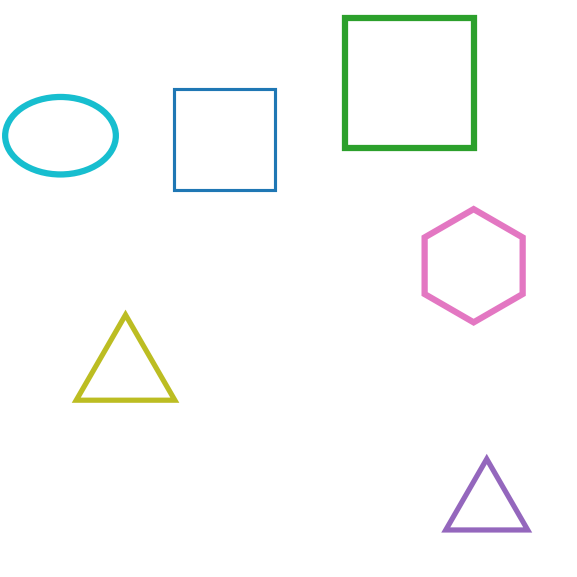[{"shape": "square", "thickness": 1.5, "radius": 0.43, "center": [0.388, 0.757]}, {"shape": "square", "thickness": 3, "radius": 0.56, "center": [0.709, 0.856]}, {"shape": "triangle", "thickness": 2.5, "radius": 0.41, "center": [0.843, 0.122]}, {"shape": "hexagon", "thickness": 3, "radius": 0.49, "center": [0.82, 0.539]}, {"shape": "triangle", "thickness": 2.5, "radius": 0.49, "center": [0.217, 0.355]}, {"shape": "oval", "thickness": 3, "radius": 0.48, "center": [0.105, 0.764]}]